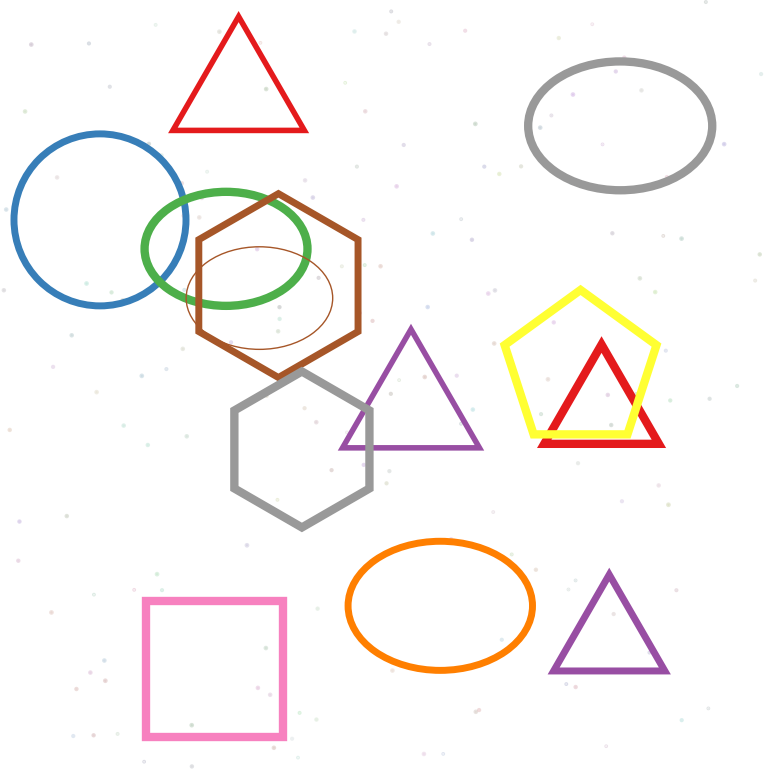[{"shape": "triangle", "thickness": 3, "radius": 0.43, "center": [0.781, 0.467]}, {"shape": "triangle", "thickness": 2, "radius": 0.49, "center": [0.31, 0.88]}, {"shape": "circle", "thickness": 2.5, "radius": 0.56, "center": [0.13, 0.714]}, {"shape": "oval", "thickness": 3, "radius": 0.53, "center": [0.294, 0.677]}, {"shape": "triangle", "thickness": 2.5, "radius": 0.42, "center": [0.791, 0.17]}, {"shape": "triangle", "thickness": 2, "radius": 0.51, "center": [0.534, 0.47]}, {"shape": "oval", "thickness": 2.5, "radius": 0.6, "center": [0.572, 0.213]}, {"shape": "pentagon", "thickness": 3, "radius": 0.52, "center": [0.754, 0.52]}, {"shape": "oval", "thickness": 0.5, "radius": 0.48, "center": [0.337, 0.613]}, {"shape": "hexagon", "thickness": 2.5, "radius": 0.6, "center": [0.362, 0.629]}, {"shape": "square", "thickness": 3, "radius": 0.44, "center": [0.279, 0.131]}, {"shape": "hexagon", "thickness": 3, "radius": 0.51, "center": [0.392, 0.416]}, {"shape": "oval", "thickness": 3, "radius": 0.6, "center": [0.805, 0.837]}]